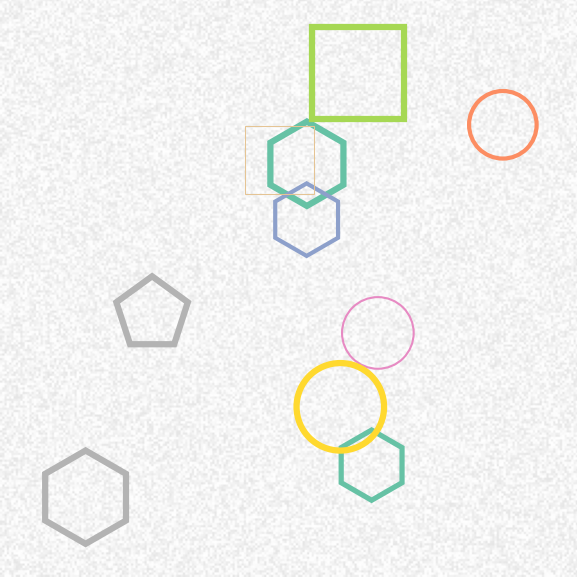[{"shape": "hexagon", "thickness": 3, "radius": 0.37, "center": [0.531, 0.716]}, {"shape": "hexagon", "thickness": 2.5, "radius": 0.3, "center": [0.643, 0.194]}, {"shape": "circle", "thickness": 2, "radius": 0.29, "center": [0.871, 0.783]}, {"shape": "hexagon", "thickness": 2, "radius": 0.31, "center": [0.531, 0.619]}, {"shape": "circle", "thickness": 1, "radius": 0.31, "center": [0.654, 0.423]}, {"shape": "square", "thickness": 3, "radius": 0.4, "center": [0.62, 0.872]}, {"shape": "circle", "thickness": 3, "radius": 0.38, "center": [0.589, 0.295]}, {"shape": "square", "thickness": 0.5, "radius": 0.3, "center": [0.484, 0.722]}, {"shape": "hexagon", "thickness": 3, "radius": 0.4, "center": [0.148, 0.138]}, {"shape": "pentagon", "thickness": 3, "radius": 0.33, "center": [0.263, 0.456]}]